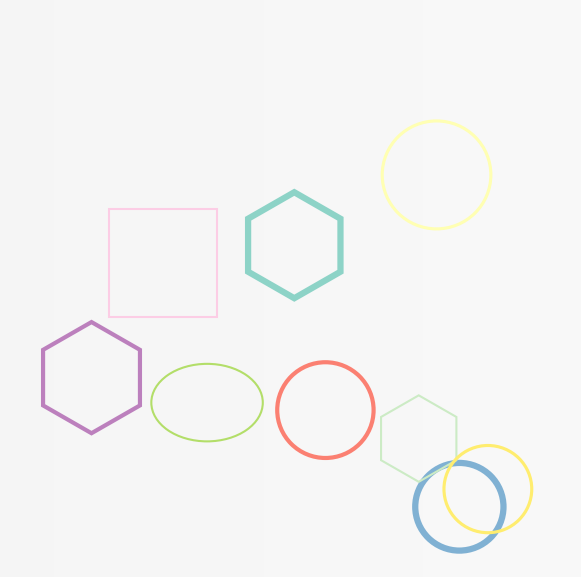[{"shape": "hexagon", "thickness": 3, "radius": 0.46, "center": [0.506, 0.575]}, {"shape": "circle", "thickness": 1.5, "radius": 0.47, "center": [0.751, 0.696]}, {"shape": "circle", "thickness": 2, "radius": 0.41, "center": [0.56, 0.289]}, {"shape": "circle", "thickness": 3, "radius": 0.38, "center": [0.79, 0.122]}, {"shape": "oval", "thickness": 1, "radius": 0.48, "center": [0.356, 0.302]}, {"shape": "square", "thickness": 1, "radius": 0.47, "center": [0.28, 0.544]}, {"shape": "hexagon", "thickness": 2, "radius": 0.48, "center": [0.157, 0.345]}, {"shape": "hexagon", "thickness": 1, "radius": 0.37, "center": [0.72, 0.24]}, {"shape": "circle", "thickness": 1.5, "radius": 0.38, "center": [0.839, 0.152]}]